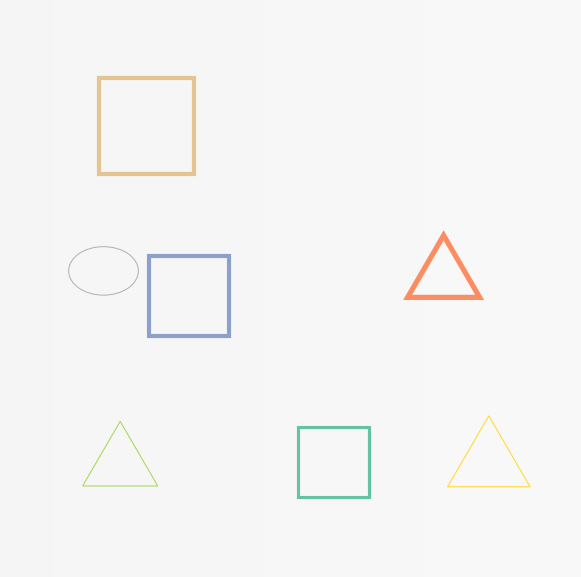[{"shape": "square", "thickness": 1.5, "radius": 0.3, "center": [0.574, 0.199]}, {"shape": "triangle", "thickness": 2.5, "radius": 0.36, "center": [0.763, 0.52]}, {"shape": "square", "thickness": 2, "radius": 0.35, "center": [0.325, 0.486]}, {"shape": "triangle", "thickness": 0.5, "radius": 0.37, "center": [0.207, 0.195]}, {"shape": "triangle", "thickness": 0.5, "radius": 0.41, "center": [0.841, 0.197]}, {"shape": "square", "thickness": 2, "radius": 0.41, "center": [0.252, 0.781]}, {"shape": "oval", "thickness": 0.5, "radius": 0.3, "center": [0.178, 0.53]}]